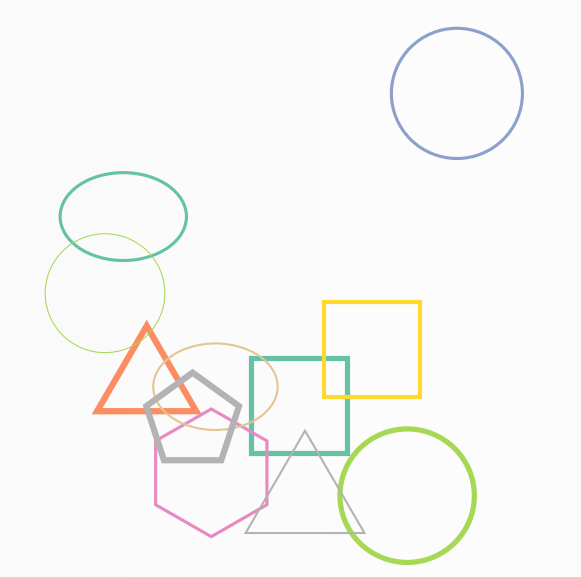[{"shape": "square", "thickness": 2.5, "radius": 0.41, "center": [0.514, 0.298]}, {"shape": "oval", "thickness": 1.5, "radius": 0.54, "center": [0.212, 0.624]}, {"shape": "triangle", "thickness": 3, "radius": 0.49, "center": [0.252, 0.336]}, {"shape": "circle", "thickness": 1.5, "radius": 0.56, "center": [0.786, 0.837]}, {"shape": "hexagon", "thickness": 1.5, "radius": 0.55, "center": [0.363, 0.18]}, {"shape": "circle", "thickness": 2.5, "radius": 0.58, "center": [0.7, 0.141]}, {"shape": "circle", "thickness": 0.5, "radius": 0.51, "center": [0.181, 0.491]}, {"shape": "square", "thickness": 2, "radius": 0.41, "center": [0.64, 0.394]}, {"shape": "oval", "thickness": 1, "radius": 0.54, "center": [0.371, 0.33]}, {"shape": "pentagon", "thickness": 3, "radius": 0.42, "center": [0.331, 0.27]}, {"shape": "triangle", "thickness": 1, "radius": 0.59, "center": [0.525, 0.135]}]